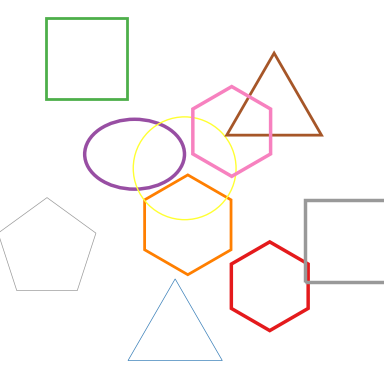[{"shape": "hexagon", "thickness": 2.5, "radius": 0.58, "center": [0.701, 0.257]}, {"shape": "triangle", "thickness": 0.5, "radius": 0.71, "center": [0.455, 0.134]}, {"shape": "square", "thickness": 2, "radius": 0.53, "center": [0.225, 0.847]}, {"shape": "oval", "thickness": 2.5, "radius": 0.65, "center": [0.35, 0.599]}, {"shape": "hexagon", "thickness": 2, "radius": 0.65, "center": [0.488, 0.416]}, {"shape": "circle", "thickness": 1, "radius": 0.67, "center": [0.48, 0.563]}, {"shape": "triangle", "thickness": 2, "radius": 0.71, "center": [0.712, 0.72]}, {"shape": "hexagon", "thickness": 2.5, "radius": 0.58, "center": [0.602, 0.659]}, {"shape": "square", "thickness": 2.5, "radius": 0.53, "center": [0.898, 0.374]}, {"shape": "pentagon", "thickness": 0.5, "radius": 0.67, "center": [0.122, 0.353]}]